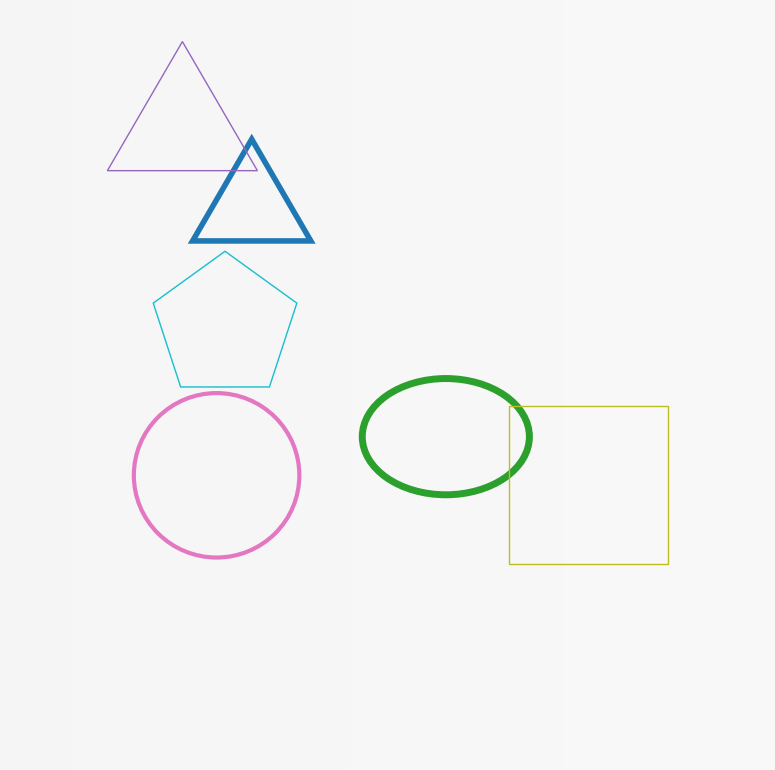[{"shape": "triangle", "thickness": 2, "radius": 0.44, "center": [0.325, 0.731]}, {"shape": "oval", "thickness": 2.5, "radius": 0.54, "center": [0.575, 0.433]}, {"shape": "triangle", "thickness": 0.5, "radius": 0.56, "center": [0.235, 0.834]}, {"shape": "circle", "thickness": 1.5, "radius": 0.53, "center": [0.279, 0.383]}, {"shape": "square", "thickness": 0.5, "radius": 0.51, "center": [0.759, 0.37]}, {"shape": "pentagon", "thickness": 0.5, "radius": 0.49, "center": [0.29, 0.576]}]